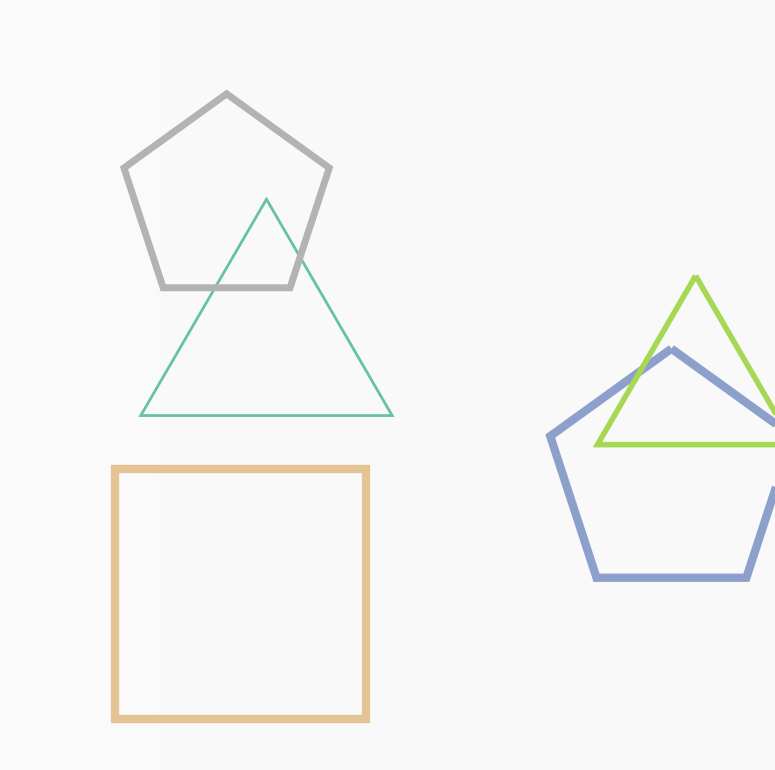[{"shape": "triangle", "thickness": 1, "radius": 0.94, "center": [0.344, 0.554]}, {"shape": "pentagon", "thickness": 3, "radius": 0.82, "center": [0.866, 0.383]}, {"shape": "triangle", "thickness": 2, "radius": 0.73, "center": [0.898, 0.496]}, {"shape": "square", "thickness": 3, "radius": 0.81, "center": [0.31, 0.229]}, {"shape": "pentagon", "thickness": 2.5, "radius": 0.7, "center": [0.292, 0.739]}]